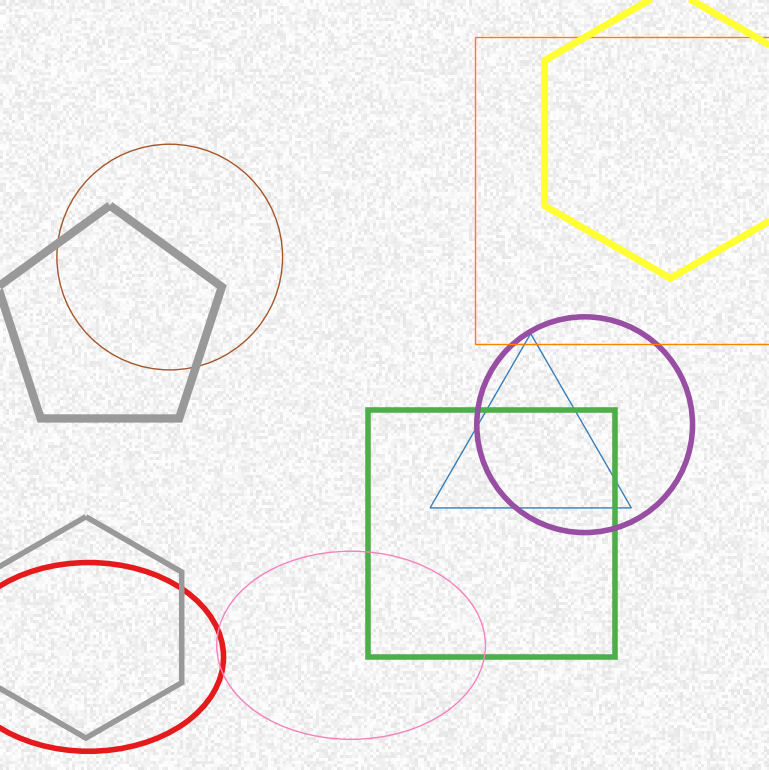[{"shape": "oval", "thickness": 2, "radius": 0.88, "center": [0.115, 0.147]}, {"shape": "triangle", "thickness": 0.5, "radius": 0.75, "center": [0.689, 0.416]}, {"shape": "square", "thickness": 2, "radius": 0.8, "center": [0.638, 0.307]}, {"shape": "circle", "thickness": 2, "radius": 0.7, "center": [0.759, 0.448]}, {"shape": "square", "thickness": 0.5, "radius": 1.0, "center": [0.817, 0.753]}, {"shape": "hexagon", "thickness": 2.5, "radius": 0.94, "center": [0.871, 0.827]}, {"shape": "circle", "thickness": 0.5, "radius": 0.73, "center": [0.22, 0.666]}, {"shape": "oval", "thickness": 0.5, "radius": 0.87, "center": [0.456, 0.162]}, {"shape": "hexagon", "thickness": 2, "radius": 0.72, "center": [0.112, 0.185]}, {"shape": "pentagon", "thickness": 3, "radius": 0.76, "center": [0.143, 0.58]}]